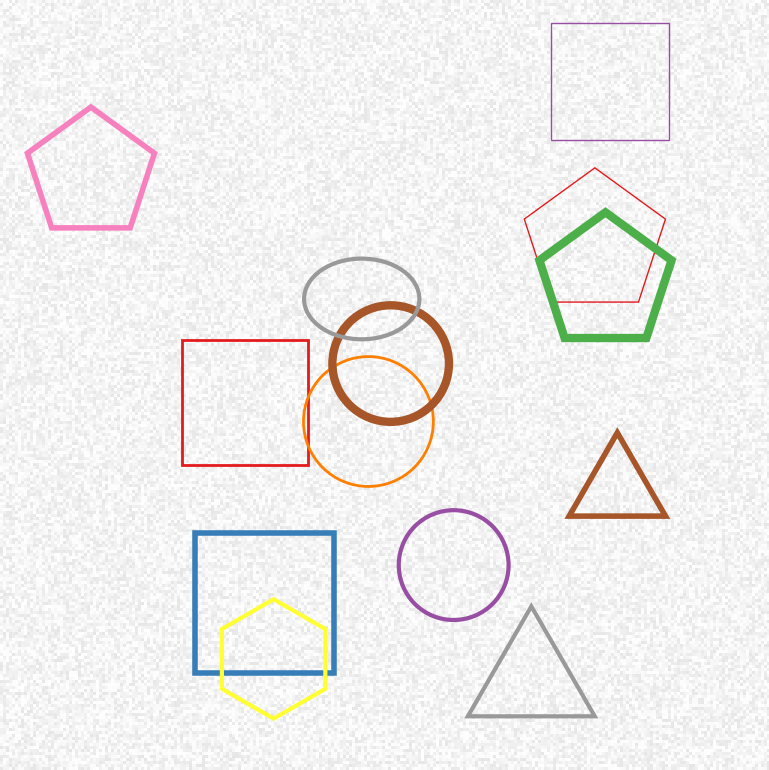[{"shape": "pentagon", "thickness": 0.5, "radius": 0.48, "center": [0.773, 0.686]}, {"shape": "square", "thickness": 1, "radius": 0.41, "center": [0.318, 0.477]}, {"shape": "square", "thickness": 2, "radius": 0.45, "center": [0.344, 0.217]}, {"shape": "pentagon", "thickness": 3, "radius": 0.45, "center": [0.786, 0.634]}, {"shape": "circle", "thickness": 1.5, "radius": 0.36, "center": [0.589, 0.266]}, {"shape": "square", "thickness": 0.5, "radius": 0.38, "center": [0.792, 0.894]}, {"shape": "circle", "thickness": 1, "radius": 0.42, "center": [0.478, 0.453]}, {"shape": "hexagon", "thickness": 1.5, "radius": 0.39, "center": [0.355, 0.144]}, {"shape": "triangle", "thickness": 2, "radius": 0.36, "center": [0.802, 0.366]}, {"shape": "circle", "thickness": 3, "radius": 0.38, "center": [0.507, 0.528]}, {"shape": "pentagon", "thickness": 2, "radius": 0.43, "center": [0.118, 0.774]}, {"shape": "triangle", "thickness": 1.5, "radius": 0.48, "center": [0.69, 0.117]}, {"shape": "oval", "thickness": 1.5, "radius": 0.37, "center": [0.47, 0.612]}]